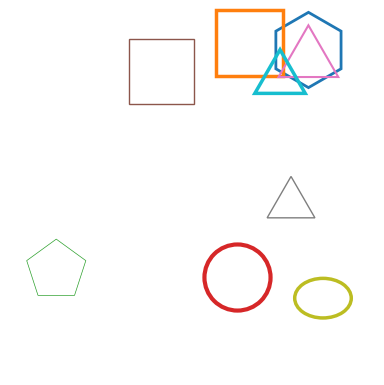[{"shape": "hexagon", "thickness": 2, "radius": 0.49, "center": [0.801, 0.87]}, {"shape": "square", "thickness": 2.5, "radius": 0.43, "center": [0.648, 0.889]}, {"shape": "pentagon", "thickness": 0.5, "radius": 0.4, "center": [0.146, 0.298]}, {"shape": "circle", "thickness": 3, "radius": 0.43, "center": [0.617, 0.279]}, {"shape": "square", "thickness": 1, "radius": 0.43, "center": [0.42, 0.814]}, {"shape": "triangle", "thickness": 1.5, "radius": 0.45, "center": [0.801, 0.845]}, {"shape": "triangle", "thickness": 1, "radius": 0.36, "center": [0.756, 0.47]}, {"shape": "oval", "thickness": 2.5, "radius": 0.37, "center": [0.839, 0.226]}, {"shape": "triangle", "thickness": 2.5, "radius": 0.38, "center": [0.727, 0.795]}]